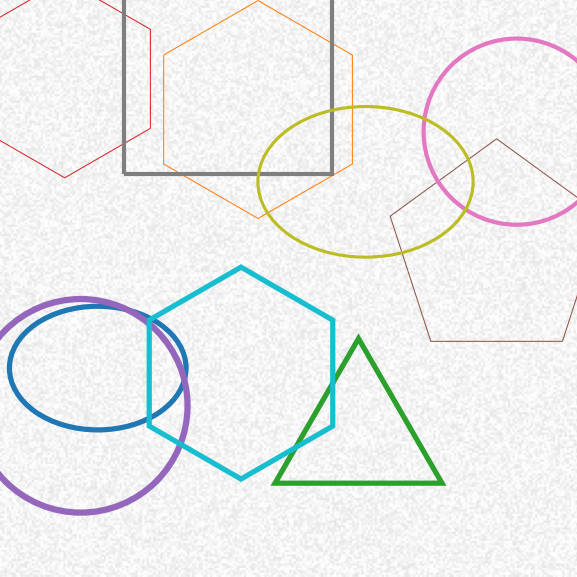[{"shape": "oval", "thickness": 2.5, "radius": 0.76, "center": [0.169, 0.362]}, {"shape": "hexagon", "thickness": 0.5, "radius": 0.94, "center": [0.447, 0.81]}, {"shape": "triangle", "thickness": 2.5, "radius": 0.83, "center": [0.621, 0.246]}, {"shape": "hexagon", "thickness": 0.5, "radius": 0.86, "center": [0.112, 0.863]}, {"shape": "circle", "thickness": 3, "radius": 0.92, "center": [0.14, 0.296]}, {"shape": "pentagon", "thickness": 0.5, "radius": 0.97, "center": [0.86, 0.565]}, {"shape": "circle", "thickness": 2, "radius": 0.81, "center": [0.895, 0.771]}, {"shape": "square", "thickness": 2, "radius": 0.9, "center": [0.395, 0.878]}, {"shape": "oval", "thickness": 1.5, "radius": 0.93, "center": [0.633, 0.684]}, {"shape": "hexagon", "thickness": 2.5, "radius": 0.92, "center": [0.417, 0.353]}]